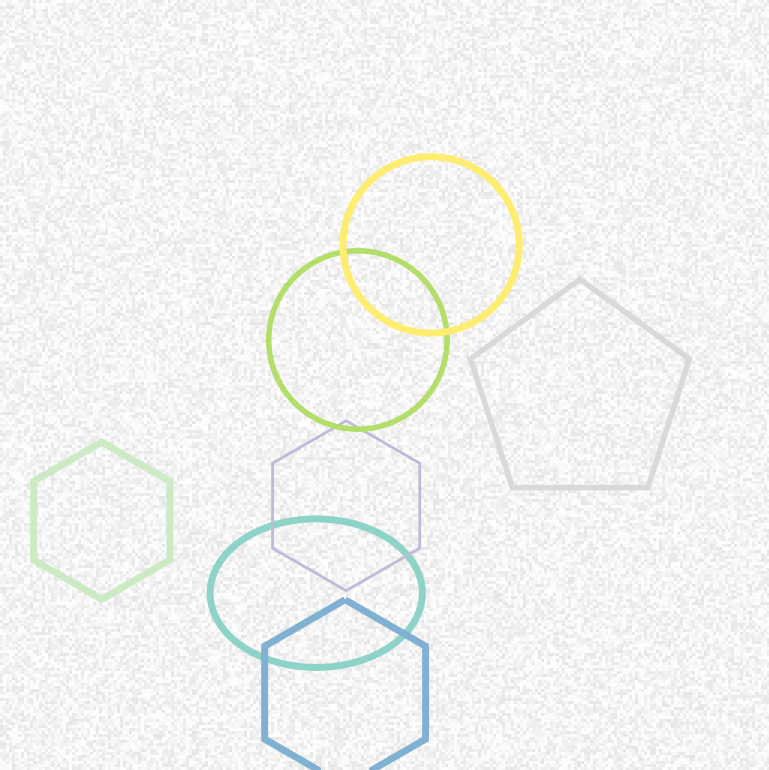[{"shape": "oval", "thickness": 2.5, "radius": 0.69, "center": [0.411, 0.23]}, {"shape": "hexagon", "thickness": 1, "radius": 0.55, "center": [0.45, 0.343]}, {"shape": "hexagon", "thickness": 2.5, "radius": 0.6, "center": [0.448, 0.1]}, {"shape": "circle", "thickness": 2, "radius": 0.58, "center": [0.465, 0.558]}, {"shape": "pentagon", "thickness": 2, "radius": 0.75, "center": [0.753, 0.488]}, {"shape": "hexagon", "thickness": 2.5, "radius": 0.51, "center": [0.132, 0.324]}, {"shape": "circle", "thickness": 2.5, "radius": 0.57, "center": [0.56, 0.682]}]